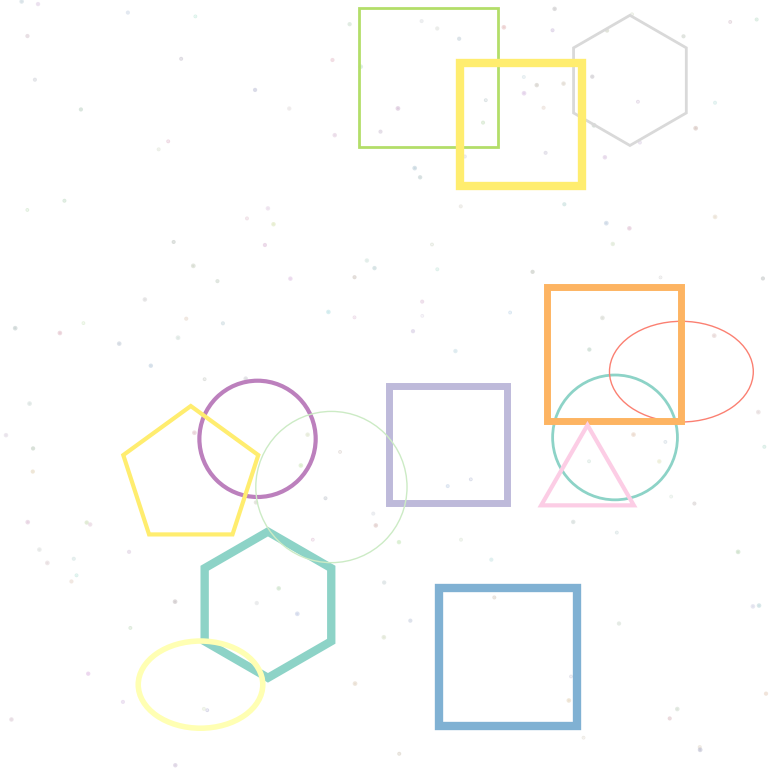[{"shape": "circle", "thickness": 1, "radius": 0.41, "center": [0.799, 0.432]}, {"shape": "hexagon", "thickness": 3, "radius": 0.47, "center": [0.348, 0.215]}, {"shape": "oval", "thickness": 2, "radius": 0.4, "center": [0.26, 0.111]}, {"shape": "square", "thickness": 2.5, "radius": 0.38, "center": [0.582, 0.423]}, {"shape": "oval", "thickness": 0.5, "radius": 0.47, "center": [0.885, 0.517]}, {"shape": "square", "thickness": 3, "radius": 0.45, "center": [0.66, 0.147]}, {"shape": "square", "thickness": 2.5, "radius": 0.43, "center": [0.798, 0.54]}, {"shape": "square", "thickness": 1, "radius": 0.45, "center": [0.557, 0.899]}, {"shape": "triangle", "thickness": 1.5, "radius": 0.35, "center": [0.763, 0.378]}, {"shape": "hexagon", "thickness": 1, "radius": 0.42, "center": [0.818, 0.896]}, {"shape": "circle", "thickness": 1.5, "radius": 0.38, "center": [0.334, 0.43]}, {"shape": "circle", "thickness": 0.5, "radius": 0.49, "center": [0.43, 0.367]}, {"shape": "pentagon", "thickness": 1.5, "radius": 0.46, "center": [0.248, 0.381]}, {"shape": "square", "thickness": 3, "radius": 0.4, "center": [0.677, 0.838]}]